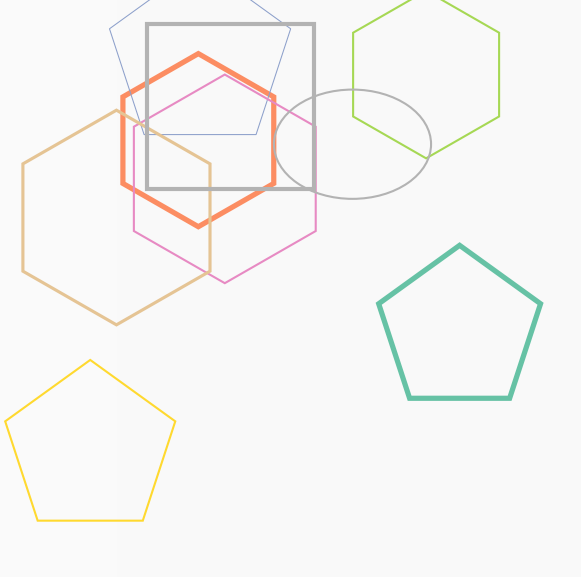[{"shape": "pentagon", "thickness": 2.5, "radius": 0.73, "center": [0.791, 0.428]}, {"shape": "hexagon", "thickness": 2.5, "radius": 0.75, "center": [0.341, 0.756]}, {"shape": "pentagon", "thickness": 0.5, "radius": 0.82, "center": [0.344, 0.899]}, {"shape": "hexagon", "thickness": 1, "radius": 0.9, "center": [0.387, 0.689]}, {"shape": "hexagon", "thickness": 1, "radius": 0.73, "center": [0.733, 0.87]}, {"shape": "pentagon", "thickness": 1, "radius": 0.77, "center": [0.155, 0.222]}, {"shape": "hexagon", "thickness": 1.5, "radius": 0.93, "center": [0.2, 0.622]}, {"shape": "oval", "thickness": 1, "radius": 0.68, "center": [0.606, 0.749]}, {"shape": "square", "thickness": 2, "radius": 0.72, "center": [0.397, 0.815]}]